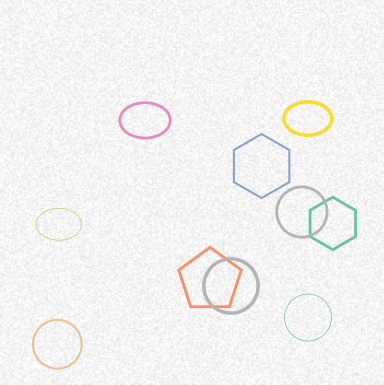[{"shape": "circle", "thickness": 0.5, "radius": 0.3, "center": [0.8, 0.175]}, {"shape": "hexagon", "thickness": 2, "radius": 0.34, "center": [0.864, 0.42]}, {"shape": "pentagon", "thickness": 2, "radius": 0.43, "center": [0.545, 0.272]}, {"shape": "hexagon", "thickness": 1.5, "radius": 0.42, "center": [0.68, 0.569]}, {"shape": "oval", "thickness": 2, "radius": 0.33, "center": [0.377, 0.687]}, {"shape": "oval", "thickness": 0.5, "radius": 0.29, "center": [0.153, 0.418]}, {"shape": "oval", "thickness": 2.5, "radius": 0.31, "center": [0.8, 0.692]}, {"shape": "circle", "thickness": 1.5, "radius": 0.32, "center": [0.149, 0.106]}, {"shape": "circle", "thickness": 2.5, "radius": 0.35, "center": [0.6, 0.257]}, {"shape": "circle", "thickness": 2, "radius": 0.33, "center": [0.784, 0.449]}]